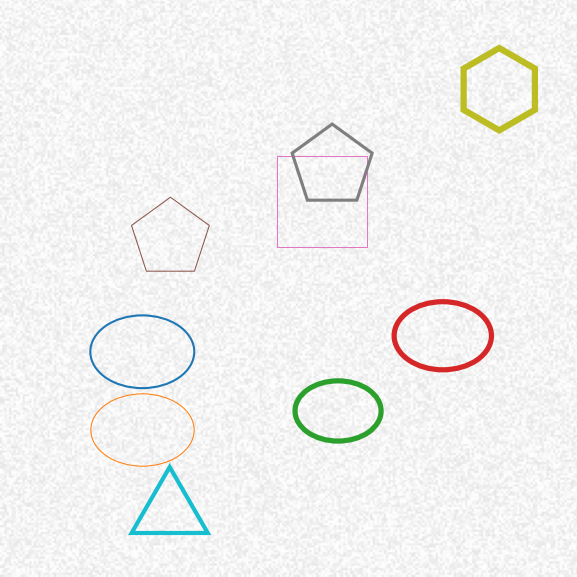[{"shape": "oval", "thickness": 1, "radius": 0.45, "center": [0.246, 0.39]}, {"shape": "oval", "thickness": 0.5, "radius": 0.45, "center": [0.247, 0.255]}, {"shape": "oval", "thickness": 2.5, "radius": 0.37, "center": [0.585, 0.288]}, {"shape": "oval", "thickness": 2.5, "radius": 0.42, "center": [0.767, 0.418]}, {"shape": "pentagon", "thickness": 0.5, "radius": 0.35, "center": [0.295, 0.587]}, {"shape": "square", "thickness": 0.5, "radius": 0.39, "center": [0.558, 0.65]}, {"shape": "pentagon", "thickness": 1.5, "radius": 0.36, "center": [0.575, 0.711]}, {"shape": "hexagon", "thickness": 3, "radius": 0.36, "center": [0.865, 0.845]}, {"shape": "triangle", "thickness": 2, "radius": 0.38, "center": [0.294, 0.114]}]